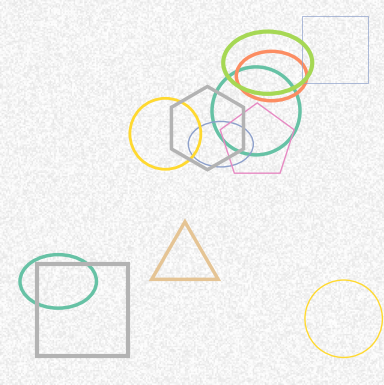[{"shape": "circle", "thickness": 2.5, "radius": 0.57, "center": [0.665, 0.712]}, {"shape": "oval", "thickness": 2.5, "radius": 0.5, "center": [0.151, 0.269]}, {"shape": "oval", "thickness": 2.5, "radius": 0.46, "center": [0.705, 0.803]}, {"shape": "square", "thickness": 0.5, "radius": 0.43, "center": [0.87, 0.871]}, {"shape": "oval", "thickness": 1, "radius": 0.42, "center": [0.574, 0.626]}, {"shape": "pentagon", "thickness": 1, "radius": 0.5, "center": [0.668, 0.632]}, {"shape": "oval", "thickness": 3, "radius": 0.58, "center": [0.695, 0.837]}, {"shape": "circle", "thickness": 2, "radius": 0.46, "center": [0.43, 0.652]}, {"shape": "circle", "thickness": 1, "radius": 0.5, "center": [0.893, 0.172]}, {"shape": "triangle", "thickness": 2.5, "radius": 0.5, "center": [0.48, 0.324]}, {"shape": "square", "thickness": 3, "radius": 0.59, "center": [0.213, 0.195]}, {"shape": "hexagon", "thickness": 2.5, "radius": 0.54, "center": [0.539, 0.667]}]